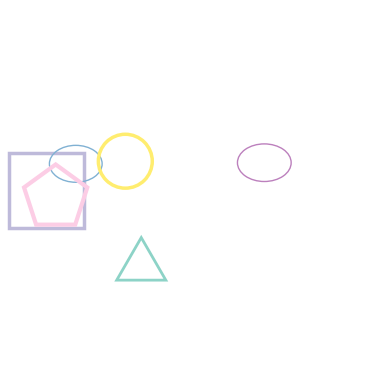[{"shape": "triangle", "thickness": 2, "radius": 0.37, "center": [0.367, 0.309]}, {"shape": "square", "thickness": 2.5, "radius": 0.48, "center": [0.121, 0.505]}, {"shape": "oval", "thickness": 1, "radius": 0.34, "center": [0.197, 0.575]}, {"shape": "pentagon", "thickness": 3, "radius": 0.43, "center": [0.145, 0.486]}, {"shape": "oval", "thickness": 1, "radius": 0.35, "center": [0.687, 0.577]}, {"shape": "circle", "thickness": 2.5, "radius": 0.35, "center": [0.325, 0.581]}]